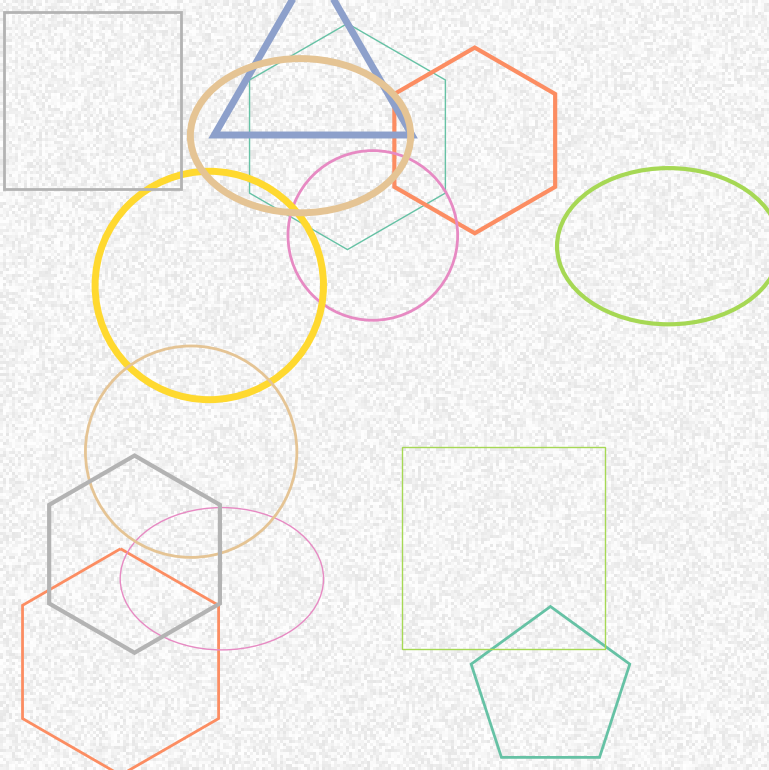[{"shape": "pentagon", "thickness": 1, "radius": 0.54, "center": [0.715, 0.104]}, {"shape": "hexagon", "thickness": 0.5, "radius": 0.73, "center": [0.451, 0.823]}, {"shape": "hexagon", "thickness": 1, "radius": 0.74, "center": [0.157, 0.14]}, {"shape": "hexagon", "thickness": 1.5, "radius": 0.6, "center": [0.617, 0.818]}, {"shape": "triangle", "thickness": 2.5, "radius": 0.74, "center": [0.407, 0.899]}, {"shape": "oval", "thickness": 0.5, "radius": 0.66, "center": [0.288, 0.248]}, {"shape": "circle", "thickness": 1, "radius": 0.55, "center": [0.484, 0.694]}, {"shape": "square", "thickness": 0.5, "radius": 0.66, "center": [0.654, 0.288]}, {"shape": "oval", "thickness": 1.5, "radius": 0.72, "center": [0.868, 0.68]}, {"shape": "circle", "thickness": 2.5, "radius": 0.74, "center": [0.272, 0.629]}, {"shape": "circle", "thickness": 1, "radius": 0.69, "center": [0.248, 0.413]}, {"shape": "oval", "thickness": 2.5, "radius": 0.72, "center": [0.39, 0.824]}, {"shape": "square", "thickness": 1, "radius": 0.57, "center": [0.12, 0.87]}, {"shape": "hexagon", "thickness": 1.5, "radius": 0.64, "center": [0.175, 0.28]}]